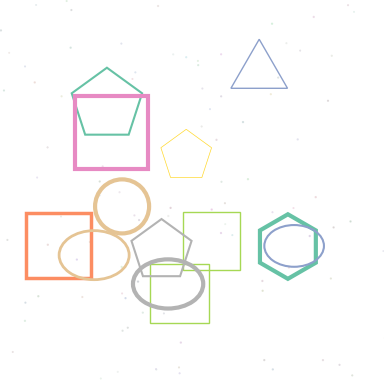[{"shape": "hexagon", "thickness": 3, "radius": 0.42, "center": [0.748, 0.36]}, {"shape": "pentagon", "thickness": 1.5, "radius": 0.48, "center": [0.278, 0.728]}, {"shape": "square", "thickness": 2.5, "radius": 0.42, "center": [0.151, 0.363]}, {"shape": "triangle", "thickness": 1, "radius": 0.42, "center": [0.673, 0.813]}, {"shape": "oval", "thickness": 1.5, "radius": 0.39, "center": [0.764, 0.361]}, {"shape": "square", "thickness": 3, "radius": 0.47, "center": [0.29, 0.655]}, {"shape": "square", "thickness": 1, "radius": 0.38, "center": [0.467, 0.238]}, {"shape": "square", "thickness": 1, "radius": 0.38, "center": [0.549, 0.374]}, {"shape": "pentagon", "thickness": 0.5, "radius": 0.35, "center": [0.484, 0.595]}, {"shape": "circle", "thickness": 3, "radius": 0.35, "center": [0.317, 0.464]}, {"shape": "oval", "thickness": 2, "radius": 0.45, "center": [0.245, 0.337]}, {"shape": "pentagon", "thickness": 1.5, "radius": 0.41, "center": [0.42, 0.349]}, {"shape": "oval", "thickness": 3, "radius": 0.46, "center": [0.437, 0.262]}]